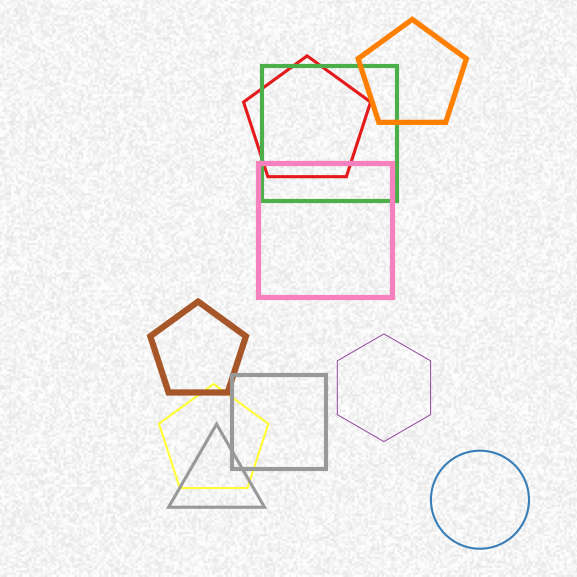[{"shape": "pentagon", "thickness": 1.5, "radius": 0.58, "center": [0.532, 0.787]}, {"shape": "circle", "thickness": 1, "radius": 0.42, "center": [0.831, 0.134]}, {"shape": "square", "thickness": 2, "radius": 0.58, "center": [0.57, 0.768]}, {"shape": "hexagon", "thickness": 0.5, "radius": 0.47, "center": [0.665, 0.328]}, {"shape": "pentagon", "thickness": 2.5, "radius": 0.49, "center": [0.714, 0.867]}, {"shape": "pentagon", "thickness": 1, "radius": 0.5, "center": [0.37, 0.235]}, {"shape": "pentagon", "thickness": 3, "radius": 0.44, "center": [0.343, 0.39]}, {"shape": "square", "thickness": 2.5, "radius": 0.58, "center": [0.563, 0.601]}, {"shape": "square", "thickness": 2, "radius": 0.41, "center": [0.483, 0.268]}, {"shape": "triangle", "thickness": 1.5, "radius": 0.48, "center": [0.375, 0.169]}]